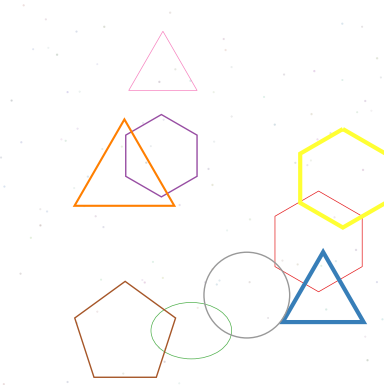[{"shape": "hexagon", "thickness": 0.5, "radius": 0.65, "center": [0.827, 0.373]}, {"shape": "triangle", "thickness": 3, "radius": 0.61, "center": [0.839, 0.224]}, {"shape": "oval", "thickness": 0.5, "radius": 0.52, "center": [0.497, 0.141]}, {"shape": "hexagon", "thickness": 1, "radius": 0.53, "center": [0.419, 0.596]}, {"shape": "triangle", "thickness": 1.5, "radius": 0.75, "center": [0.323, 0.54]}, {"shape": "hexagon", "thickness": 3, "radius": 0.64, "center": [0.891, 0.537]}, {"shape": "pentagon", "thickness": 1, "radius": 0.69, "center": [0.325, 0.131]}, {"shape": "triangle", "thickness": 0.5, "radius": 0.51, "center": [0.423, 0.816]}, {"shape": "circle", "thickness": 1, "radius": 0.56, "center": [0.641, 0.234]}]